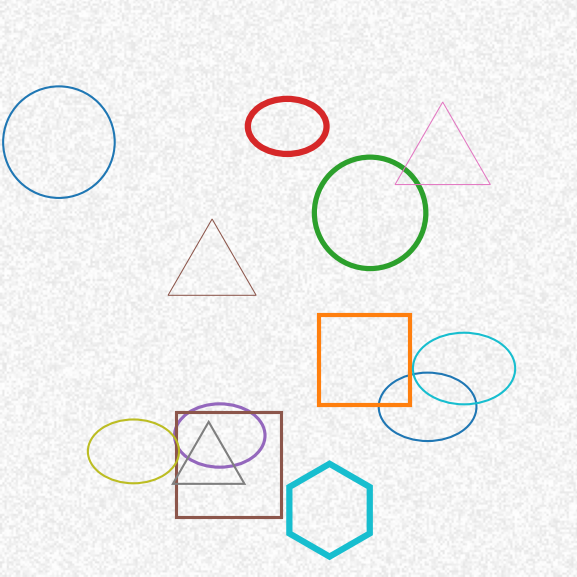[{"shape": "circle", "thickness": 1, "radius": 0.48, "center": [0.102, 0.753]}, {"shape": "oval", "thickness": 1, "radius": 0.42, "center": [0.74, 0.295]}, {"shape": "square", "thickness": 2, "radius": 0.39, "center": [0.631, 0.375]}, {"shape": "circle", "thickness": 2.5, "radius": 0.48, "center": [0.641, 0.631]}, {"shape": "oval", "thickness": 3, "radius": 0.34, "center": [0.497, 0.78]}, {"shape": "oval", "thickness": 1.5, "radius": 0.39, "center": [0.381, 0.245]}, {"shape": "square", "thickness": 1.5, "radius": 0.46, "center": [0.395, 0.195]}, {"shape": "triangle", "thickness": 0.5, "radius": 0.44, "center": [0.367, 0.532]}, {"shape": "triangle", "thickness": 0.5, "radius": 0.48, "center": [0.767, 0.727]}, {"shape": "triangle", "thickness": 1, "radius": 0.36, "center": [0.361, 0.197]}, {"shape": "oval", "thickness": 1, "radius": 0.39, "center": [0.231, 0.218]}, {"shape": "hexagon", "thickness": 3, "radius": 0.4, "center": [0.571, 0.116]}, {"shape": "oval", "thickness": 1, "radius": 0.44, "center": [0.804, 0.361]}]